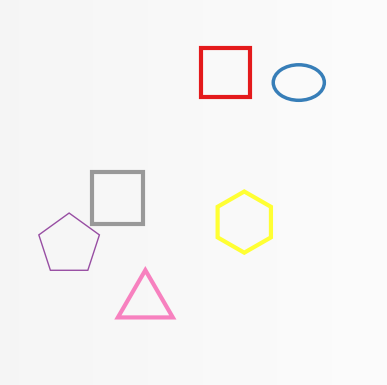[{"shape": "square", "thickness": 3, "radius": 0.32, "center": [0.582, 0.811]}, {"shape": "oval", "thickness": 2.5, "radius": 0.33, "center": [0.771, 0.786]}, {"shape": "pentagon", "thickness": 1, "radius": 0.41, "center": [0.178, 0.364]}, {"shape": "hexagon", "thickness": 3, "radius": 0.4, "center": [0.63, 0.423]}, {"shape": "triangle", "thickness": 3, "radius": 0.41, "center": [0.375, 0.216]}, {"shape": "square", "thickness": 3, "radius": 0.33, "center": [0.303, 0.486]}]